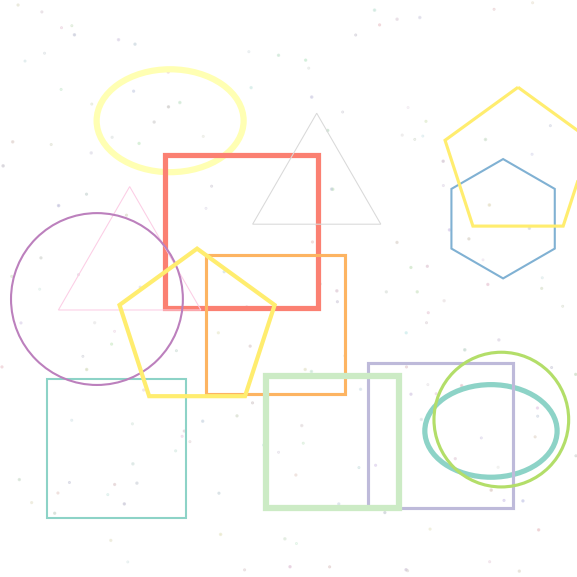[{"shape": "square", "thickness": 1, "radius": 0.6, "center": [0.201, 0.222]}, {"shape": "oval", "thickness": 2.5, "radius": 0.57, "center": [0.85, 0.253]}, {"shape": "oval", "thickness": 3, "radius": 0.64, "center": [0.295, 0.79]}, {"shape": "square", "thickness": 1.5, "radius": 0.63, "center": [0.763, 0.245]}, {"shape": "square", "thickness": 2.5, "radius": 0.66, "center": [0.418, 0.598]}, {"shape": "hexagon", "thickness": 1, "radius": 0.52, "center": [0.871, 0.62]}, {"shape": "square", "thickness": 1.5, "radius": 0.6, "center": [0.477, 0.437]}, {"shape": "circle", "thickness": 1.5, "radius": 0.58, "center": [0.868, 0.273]}, {"shape": "triangle", "thickness": 0.5, "radius": 0.71, "center": [0.225, 0.534]}, {"shape": "triangle", "thickness": 0.5, "radius": 0.64, "center": [0.548, 0.675]}, {"shape": "circle", "thickness": 1, "radius": 0.74, "center": [0.168, 0.481]}, {"shape": "square", "thickness": 3, "radius": 0.57, "center": [0.576, 0.234]}, {"shape": "pentagon", "thickness": 1.5, "radius": 0.66, "center": [0.897, 0.715]}, {"shape": "pentagon", "thickness": 2, "radius": 0.71, "center": [0.341, 0.427]}]